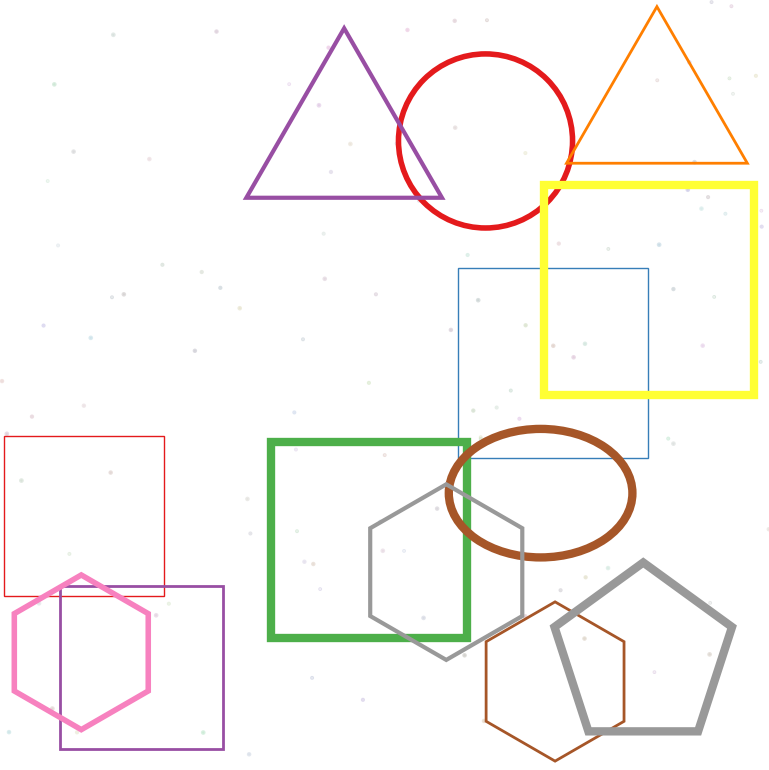[{"shape": "circle", "thickness": 2, "radius": 0.57, "center": [0.631, 0.817]}, {"shape": "square", "thickness": 0.5, "radius": 0.52, "center": [0.109, 0.33]}, {"shape": "square", "thickness": 0.5, "radius": 0.62, "center": [0.718, 0.528]}, {"shape": "square", "thickness": 3, "radius": 0.64, "center": [0.479, 0.299]}, {"shape": "triangle", "thickness": 1.5, "radius": 0.73, "center": [0.447, 0.817]}, {"shape": "square", "thickness": 1, "radius": 0.53, "center": [0.184, 0.133]}, {"shape": "triangle", "thickness": 1, "radius": 0.68, "center": [0.853, 0.856]}, {"shape": "square", "thickness": 3, "radius": 0.68, "center": [0.843, 0.623]}, {"shape": "hexagon", "thickness": 1, "radius": 0.52, "center": [0.721, 0.115]}, {"shape": "oval", "thickness": 3, "radius": 0.6, "center": [0.702, 0.36]}, {"shape": "hexagon", "thickness": 2, "radius": 0.5, "center": [0.106, 0.153]}, {"shape": "hexagon", "thickness": 1.5, "radius": 0.57, "center": [0.58, 0.257]}, {"shape": "pentagon", "thickness": 3, "radius": 0.61, "center": [0.835, 0.148]}]